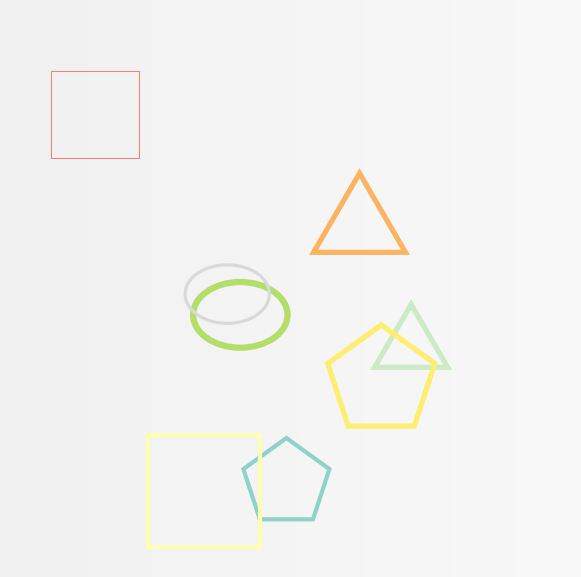[{"shape": "pentagon", "thickness": 2, "radius": 0.39, "center": [0.493, 0.163]}, {"shape": "square", "thickness": 2, "radius": 0.48, "center": [0.351, 0.149]}, {"shape": "square", "thickness": 0.5, "radius": 0.38, "center": [0.163, 0.801]}, {"shape": "triangle", "thickness": 2.5, "radius": 0.46, "center": [0.619, 0.608]}, {"shape": "oval", "thickness": 3, "radius": 0.41, "center": [0.413, 0.454]}, {"shape": "oval", "thickness": 1.5, "radius": 0.36, "center": [0.391, 0.49]}, {"shape": "triangle", "thickness": 2.5, "radius": 0.36, "center": [0.707, 0.399]}, {"shape": "pentagon", "thickness": 2.5, "radius": 0.48, "center": [0.656, 0.34]}]